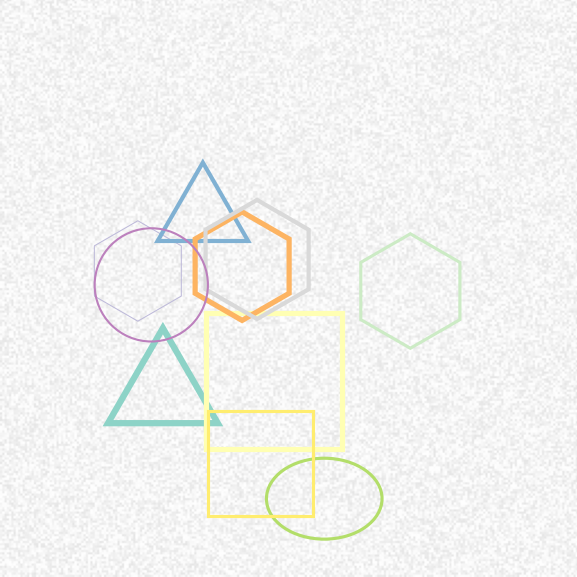[{"shape": "triangle", "thickness": 3, "radius": 0.55, "center": [0.282, 0.321]}, {"shape": "square", "thickness": 2.5, "radius": 0.59, "center": [0.474, 0.339]}, {"shape": "hexagon", "thickness": 0.5, "radius": 0.43, "center": [0.239, 0.53]}, {"shape": "triangle", "thickness": 2, "radius": 0.45, "center": [0.351, 0.627]}, {"shape": "hexagon", "thickness": 2.5, "radius": 0.47, "center": [0.419, 0.538]}, {"shape": "oval", "thickness": 1.5, "radius": 0.5, "center": [0.561, 0.136]}, {"shape": "hexagon", "thickness": 2, "radius": 0.52, "center": [0.445, 0.55]}, {"shape": "circle", "thickness": 1, "radius": 0.49, "center": [0.262, 0.506]}, {"shape": "hexagon", "thickness": 1.5, "radius": 0.5, "center": [0.711, 0.495]}, {"shape": "square", "thickness": 1.5, "radius": 0.46, "center": [0.451, 0.197]}]